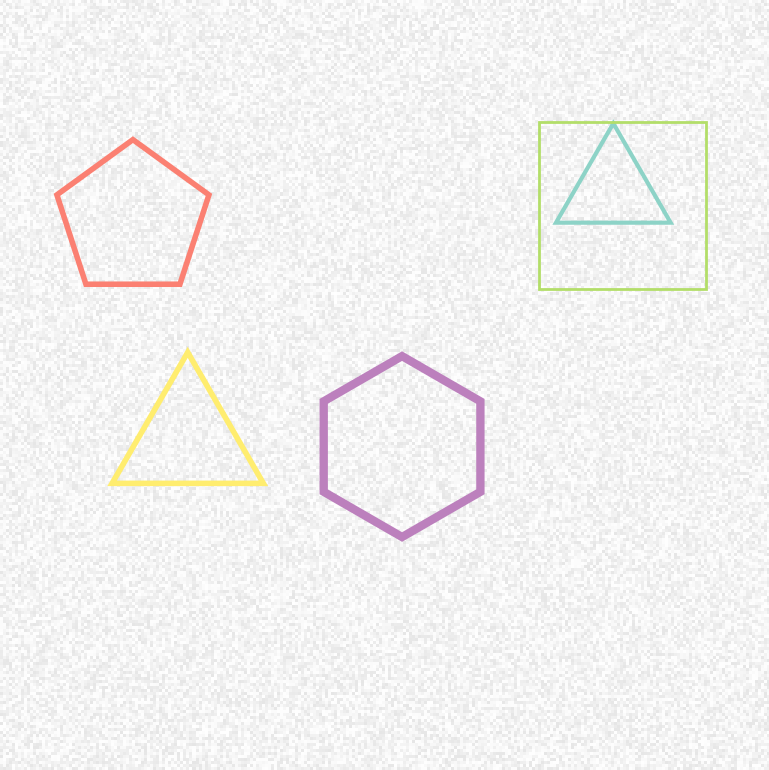[{"shape": "triangle", "thickness": 1.5, "radius": 0.43, "center": [0.797, 0.754]}, {"shape": "pentagon", "thickness": 2, "radius": 0.52, "center": [0.173, 0.715]}, {"shape": "square", "thickness": 1, "radius": 0.54, "center": [0.808, 0.733]}, {"shape": "hexagon", "thickness": 3, "radius": 0.59, "center": [0.522, 0.42]}, {"shape": "triangle", "thickness": 2, "radius": 0.57, "center": [0.244, 0.429]}]